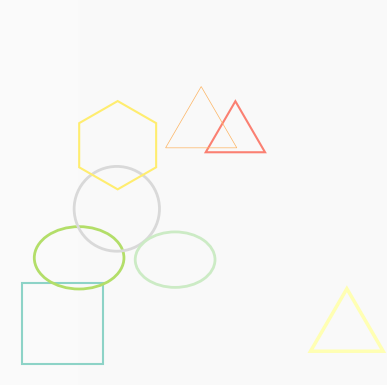[{"shape": "square", "thickness": 1.5, "radius": 0.53, "center": [0.161, 0.16]}, {"shape": "triangle", "thickness": 2.5, "radius": 0.54, "center": [0.895, 0.142]}, {"shape": "triangle", "thickness": 1.5, "radius": 0.44, "center": [0.607, 0.649]}, {"shape": "triangle", "thickness": 0.5, "radius": 0.53, "center": [0.519, 0.669]}, {"shape": "oval", "thickness": 2, "radius": 0.58, "center": [0.204, 0.33]}, {"shape": "circle", "thickness": 2, "radius": 0.55, "center": [0.301, 0.458]}, {"shape": "oval", "thickness": 2, "radius": 0.51, "center": [0.452, 0.326]}, {"shape": "hexagon", "thickness": 1.5, "radius": 0.57, "center": [0.304, 0.623]}]